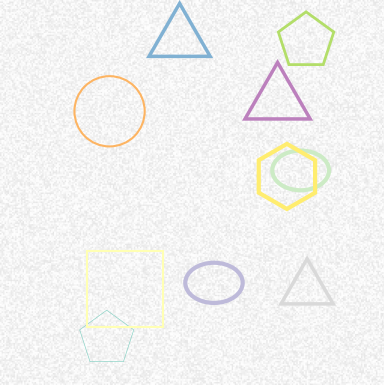[{"shape": "pentagon", "thickness": 0.5, "radius": 0.37, "center": [0.277, 0.12]}, {"shape": "square", "thickness": 1.5, "radius": 0.49, "center": [0.325, 0.249]}, {"shape": "oval", "thickness": 3, "radius": 0.37, "center": [0.556, 0.265]}, {"shape": "triangle", "thickness": 2.5, "radius": 0.46, "center": [0.467, 0.899]}, {"shape": "circle", "thickness": 1.5, "radius": 0.46, "center": [0.285, 0.711]}, {"shape": "pentagon", "thickness": 2, "radius": 0.38, "center": [0.795, 0.893]}, {"shape": "triangle", "thickness": 2.5, "radius": 0.39, "center": [0.798, 0.25]}, {"shape": "triangle", "thickness": 2.5, "radius": 0.49, "center": [0.721, 0.74]}, {"shape": "oval", "thickness": 3, "radius": 0.37, "center": [0.781, 0.557]}, {"shape": "hexagon", "thickness": 3, "radius": 0.42, "center": [0.745, 0.542]}]